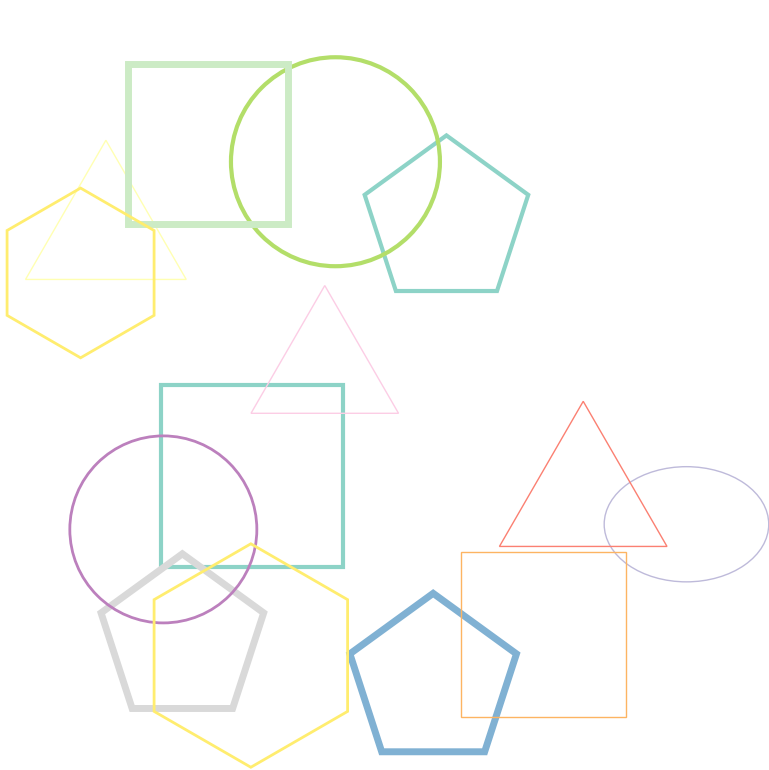[{"shape": "square", "thickness": 1.5, "radius": 0.59, "center": [0.327, 0.382]}, {"shape": "pentagon", "thickness": 1.5, "radius": 0.56, "center": [0.58, 0.712]}, {"shape": "triangle", "thickness": 0.5, "radius": 0.6, "center": [0.138, 0.697]}, {"shape": "oval", "thickness": 0.5, "radius": 0.53, "center": [0.892, 0.319]}, {"shape": "triangle", "thickness": 0.5, "radius": 0.63, "center": [0.757, 0.353]}, {"shape": "pentagon", "thickness": 2.5, "radius": 0.57, "center": [0.563, 0.116]}, {"shape": "square", "thickness": 0.5, "radius": 0.54, "center": [0.706, 0.176]}, {"shape": "circle", "thickness": 1.5, "radius": 0.68, "center": [0.436, 0.79]}, {"shape": "triangle", "thickness": 0.5, "radius": 0.55, "center": [0.422, 0.519]}, {"shape": "pentagon", "thickness": 2.5, "radius": 0.56, "center": [0.237, 0.17]}, {"shape": "circle", "thickness": 1, "radius": 0.61, "center": [0.212, 0.312]}, {"shape": "square", "thickness": 2.5, "radius": 0.52, "center": [0.27, 0.813]}, {"shape": "hexagon", "thickness": 1, "radius": 0.73, "center": [0.326, 0.149]}, {"shape": "hexagon", "thickness": 1, "radius": 0.55, "center": [0.105, 0.646]}]